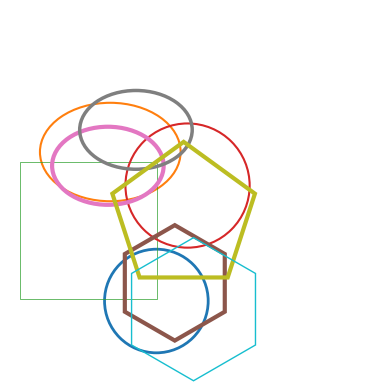[{"shape": "circle", "thickness": 2, "radius": 0.67, "center": [0.406, 0.218]}, {"shape": "oval", "thickness": 1.5, "radius": 0.91, "center": [0.286, 0.605]}, {"shape": "square", "thickness": 0.5, "radius": 0.89, "center": [0.23, 0.401]}, {"shape": "circle", "thickness": 1.5, "radius": 0.81, "center": [0.487, 0.518]}, {"shape": "hexagon", "thickness": 3, "radius": 0.75, "center": [0.454, 0.265]}, {"shape": "oval", "thickness": 3, "radius": 0.72, "center": [0.28, 0.569]}, {"shape": "oval", "thickness": 2.5, "radius": 0.73, "center": [0.353, 0.663]}, {"shape": "pentagon", "thickness": 3, "radius": 0.97, "center": [0.477, 0.437]}, {"shape": "hexagon", "thickness": 1, "radius": 0.93, "center": [0.503, 0.197]}]